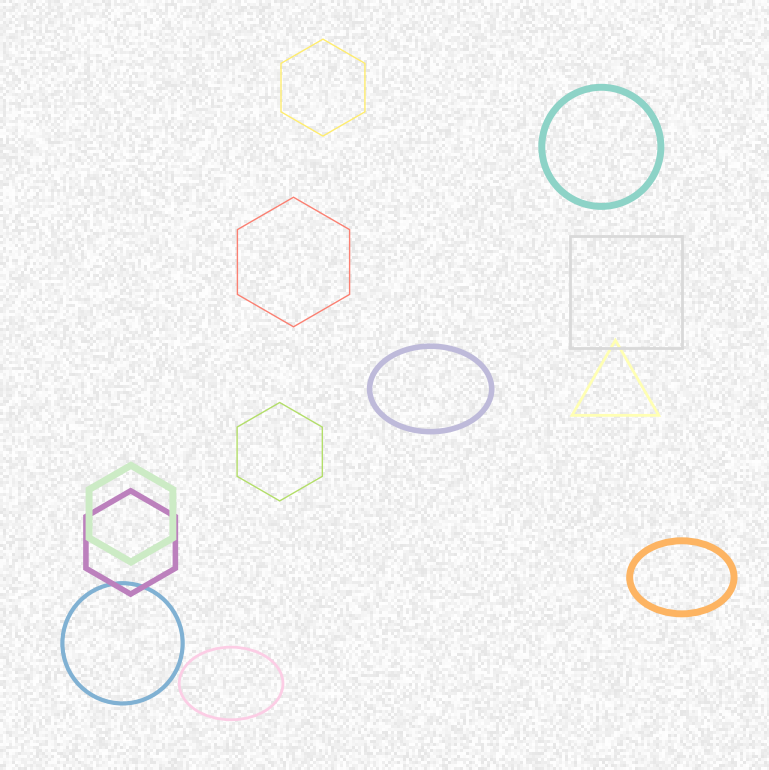[{"shape": "circle", "thickness": 2.5, "radius": 0.39, "center": [0.781, 0.809]}, {"shape": "triangle", "thickness": 1, "radius": 0.33, "center": [0.799, 0.493]}, {"shape": "oval", "thickness": 2, "radius": 0.4, "center": [0.559, 0.495]}, {"shape": "hexagon", "thickness": 0.5, "radius": 0.42, "center": [0.381, 0.66]}, {"shape": "circle", "thickness": 1.5, "radius": 0.39, "center": [0.159, 0.165]}, {"shape": "oval", "thickness": 2.5, "radius": 0.34, "center": [0.886, 0.25]}, {"shape": "hexagon", "thickness": 0.5, "radius": 0.32, "center": [0.363, 0.413]}, {"shape": "oval", "thickness": 1, "radius": 0.34, "center": [0.3, 0.112]}, {"shape": "square", "thickness": 1, "radius": 0.36, "center": [0.813, 0.621]}, {"shape": "hexagon", "thickness": 2, "radius": 0.34, "center": [0.17, 0.296]}, {"shape": "hexagon", "thickness": 2.5, "radius": 0.31, "center": [0.17, 0.333]}, {"shape": "hexagon", "thickness": 0.5, "radius": 0.31, "center": [0.419, 0.886]}]